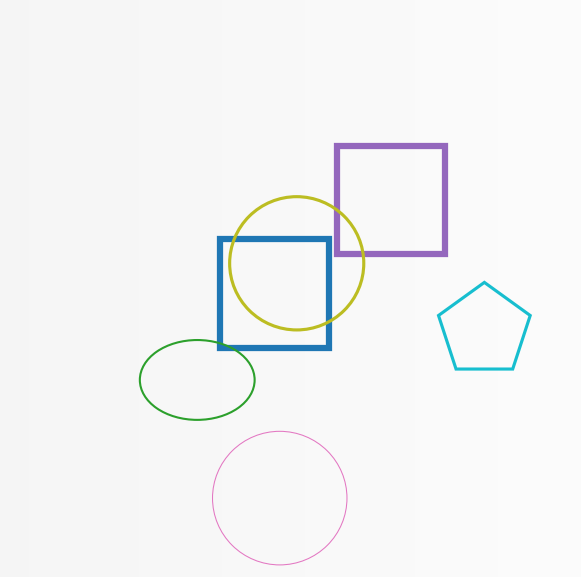[{"shape": "square", "thickness": 3, "radius": 0.47, "center": [0.472, 0.491]}, {"shape": "oval", "thickness": 1, "radius": 0.49, "center": [0.339, 0.341]}, {"shape": "square", "thickness": 3, "radius": 0.46, "center": [0.673, 0.653]}, {"shape": "circle", "thickness": 0.5, "radius": 0.58, "center": [0.481, 0.137]}, {"shape": "circle", "thickness": 1.5, "radius": 0.58, "center": [0.51, 0.543]}, {"shape": "pentagon", "thickness": 1.5, "radius": 0.41, "center": [0.833, 0.427]}]